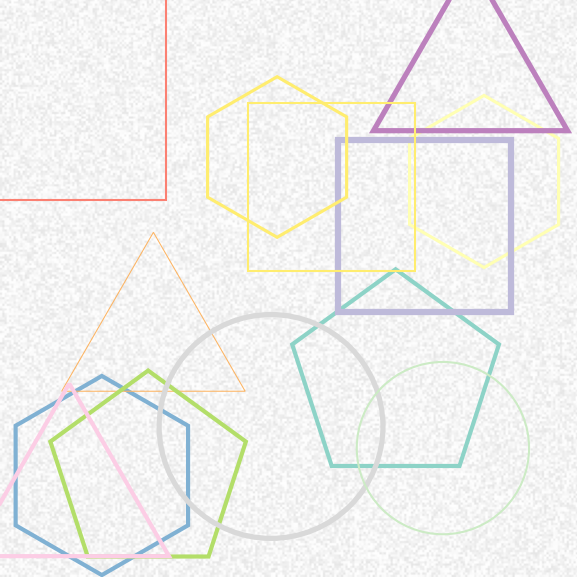[{"shape": "pentagon", "thickness": 2, "radius": 0.94, "center": [0.685, 0.345]}, {"shape": "hexagon", "thickness": 1.5, "radius": 0.75, "center": [0.838, 0.685]}, {"shape": "square", "thickness": 3, "radius": 0.75, "center": [0.735, 0.608]}, {"shape": "square", "thickness": 1, "radius": 0.89, "center": [0.111, 0.83]}, {"shape": "hexagon", "thickness": 2, "radius": 0.86, "center": [0.176, 0.176]}, {"shape": "triangle", "thickness": 0.5, "radius": 0.92, "center": [0.266, 0.413]}, {"shape": "pentagon", "thickness": 2, "radius": 0.89, "center": [0.256, 0.179]}, {"shape": "triangle", "thickness": 2, "radius": 1.0, "center": [0.12, 0.136]}, {"shape": "circle", "thickness": 2.5, "radius": 0.97, "center": [0.469, 0.261]}, {"shape": "triangle", "thickness": 2.5, "radius": 0.97, "center": [0.815, 0.87]}, {"shape": "circle", "thickness": 1, "radius": 0.75, "center": [0.767, 0.223]}, {"shape": "hexagon", "thickness": 1.5, "radius": 0.7, "center": [0.48, 0.727]}, {"shape": "square", "thickness": 1, "radius": 0.73, "center": [0.574, 0.675]}]